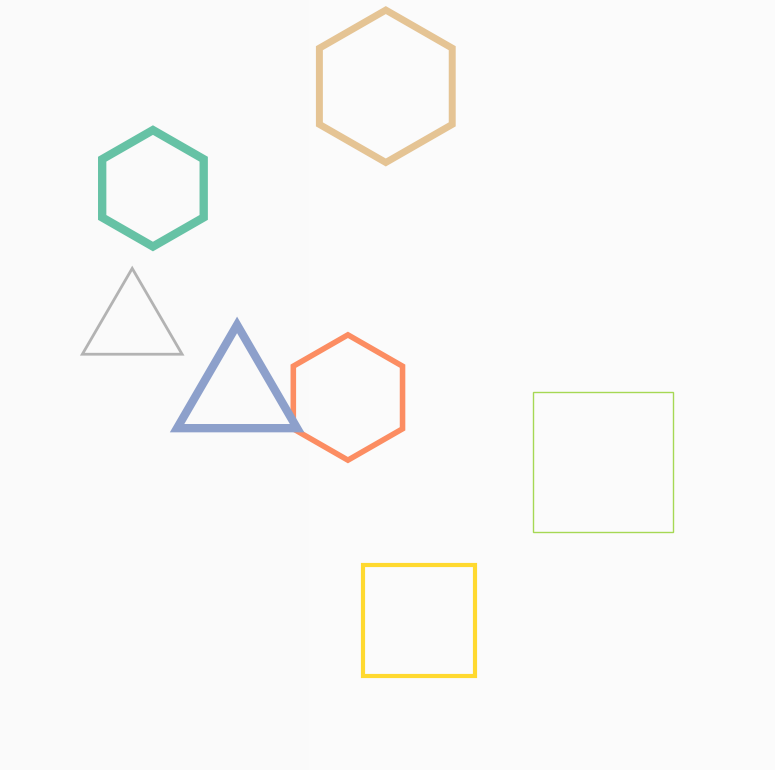[{"shape": "hexagon", "thickness": 3, "radius": 0.38, "center": [0.197, 0.755]}, {"shape": "hexagon", "thickness": 2, "radius": 0.41, "center": [0.449, 0.484]}, {"shape": "triangle", "thickness": 3, "radius": 0.45, "center": [0.306, 0.489]}, {"shape": "square", "thickness": 0.5, "radius": 0.45, "center": [0.778, 0.4]}, {"shape": "square", "thickness": 1.5, "radius": 0.36, "center": [0.541, 0.194]}, {"shape": "hexagon", "thickness": 2.5, "radius": 0.49, "center": [0.498, 0.888]}, {"shape": "triangle", "thickness": 1, "radius": 0.37, "center": [0.171, 0.577]}]